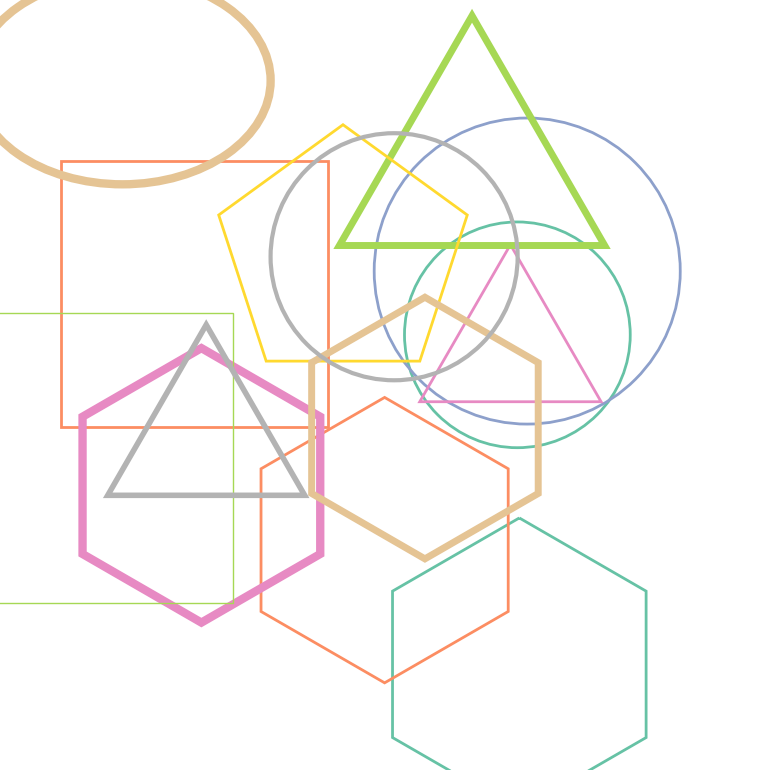[{"shape": "circle", "thickness": 1, "radius": 0.73, "center": [0.672, 0.565]}, {"shape": "hexagon", "thickness": 1, "radius": 0.95, "center": [0.674, 0.137]}, {"shape": "hexagon", "thickness": 1, "radius": 0.93, "center": [0.5, 0.299]}, {"shape": "square", "thickness": 1, "radius": 0.86, "center": [0.253, 0.618]}, {"shape": "circle", "thickness": 1, "radius": 0.99, "center": [0.685, 0.648]}, {"shape": "hexagon", "thickness": 3, "radius": 0.89, "center": [0.262, 0.37]}, {"shape": "triangle", "thickness": 1, "radius": 0.68, "center": [0.663, 0.546]}, {"shape": "triangle", "thickness": 2.5, "radius": 0.99, "center": [0.613, 0.781]}, {"shape": "square", "thickness": 0.5, "radius": 0.94, "center": [0.114, 0.406]}, {"shape": "pentagon", "thickness": 1, "radius": 0.85, "center": [0.445, 0.668]}, {"shape": "hexagon", "thickness": 2.5, "radius": 0.85, "center": [0.552, 0.444]}, {"shape": "oval", "thickness": 3, "radius": 0.96, "center": [0.159, 0.895]}, {"shape": "triangle", "thickness": 2, "radius": 0.74, "center": [0.268, 0.431]}, {"shape": "circle", "thickness": 1.5, "radius": 0.8, "center": [0.512, 0.667]}]